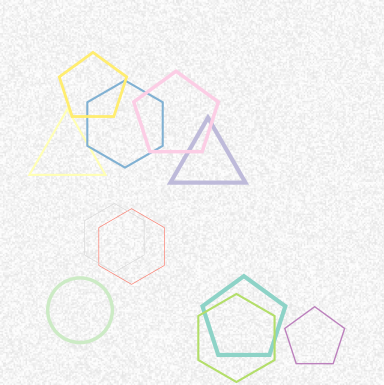[{"shape": "pentagon", "thickness": 3, "radius": 0.57, "center": [0.633, 0.17]}, {"shape": "triangle", "thickness": 1.5, "radius": 0.57, "center": [0.175, 0.603]}, {"shape": "triangle", "thickness": 3, "radius": 0.56, "center": [0.54, 0.582]}, {"shape": "hexagon", "thickness": 0.5, "radius": 0.49, "center": [0.342, 0.36]}, {"shape": "hexagon", "thickness": 1.5, "radius": 0.57, "center": [0.325, 0.678]}, {"shape": "hexagon", "thickness": 1.5, "radius": 0.57, "center": [0.614, 0.122]}, {"shape": "pentagon", "thickness": 2.5, "radius": 0.58, "center": [0.457, 0.7]}, {"shape": "hexagon", "thickness": 0.5, "radius": 0.45, "center": [0.297, 0.382]}, {"shape": "pentagon", "thickness": 1, "radius": 0.41, "center": [0.817, 0.122]}, {"shape": "circle", "thickness": 2.5, "radius": 0.42, "center": [0.208, 0.194]}, {"shape": "pentagon", "thickness": 2, "radius": 0.46, "center": [0.242, 0.772]}]